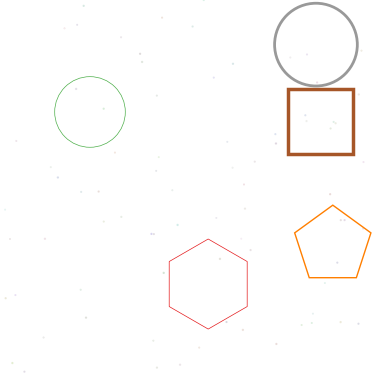[{"shape": "hexagon", "thickness": 0.5, "radius": 0.58, "center": [0.541, 0.262]}, {"shape": "circle", "thickness": 0.5, "radius": 0.46, "center": [0.234, 0.709]}, {"shape": "pentagon", "thickness": 1, "radius": 0.52, "center": [0.864, 0.363]}, {"shape": "square", "thickness": 2.5, "radius": 0.42, "center": [0.833, 0.685]}, {"shape": "circle", "thickness": 2, "radius": 0.54, "center": [0.821, 0.884]}]